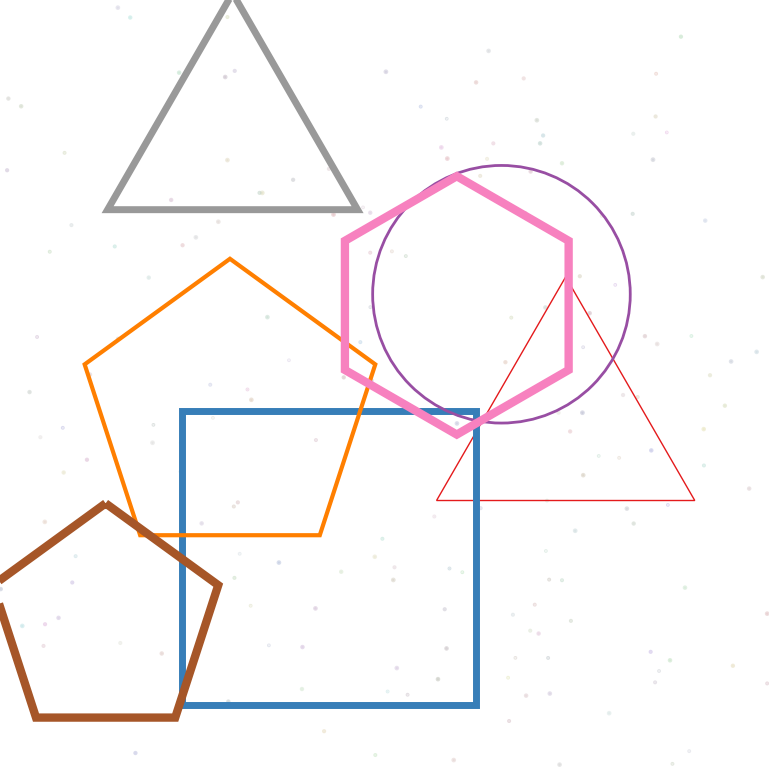[{"shape": "triangle", "thickness": 0.5, "radius": 0.97, "center": [0.735, 0.447]}, {"shape": "square", "thickness": 2.5, "radius": 0.96, "center": [0.427, 0.276]}, {"shape": "circle", "thickness": 1, "radius": 0.84, "center": [0.651, 0.618]}, {"shape": "pentagon", "thickness": 1.5, "radius": 0.99, "center": [0.299, 0.465]}, {"shape": "pentagon", "thickness": 3, "radius": 0.77, "center": [0.137, 0.193]}, {"shape": "hexagon", "thickness": 3, "radius": 0.84, "center": [0.593, 0.603]}, {"shape": "triangle", "thickness": 2.5, "radius": 0.94, "center": [0.302, 0.821]}]